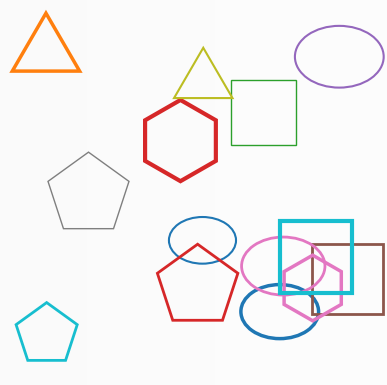[{"shape": "oval", "thickness": 1.5, "radius": 0.43, "center": [0.523, 0.376]}, {"shape": "oval", "thickness": 2.5, "radius": 0.5, "center": [0.722, 0.191]}, {"shape": "triangle", "thickness": 2.5, "radius": 0.5, "center": [0.119, 0.865]}, {"shape": "square", "thickness": 1, "radius": 0.42, "center": [0.68, 0.708]}, {"shape": "pentagon", "thickness": 2, "radius": 0.55, "center": [0.51, 0.256]}, {"shape": "hexagon", "thickness": 3, "radius": 0.53, "center": [0.466, 0.635]}, {"shape": "oval", "thickness": 1.5, "radius": 0.57, "center": [0.876, 0.853]}, {"shape": "square", "thickness": 2, "radius": 0.45, "center": [0.896, 0.274]}, {"shape": "oval", "thickness": 2, "radius": 0.54, "center": [0.731, 0.309]}, {"shape": "hexagon", "thickness": 2.5, "radius": 0.43, "center": [0.807, 0.252]}, {"shape": "pentagon", "thickness": 1, "radius": 0.55, "center": [0.228, 0.495]}, {"shape": "triangle", "thickness": 1.5, "radius": 0.44, "center": [0.525, 0.789]}, {"shape": "pentagon", "thickness": 2, "radius": 0.41, "center": [0.12, 0.131]}, {"shape": "square", "thickness": 3, "radius": 0.47, "center": [0.815, 0.333]}]